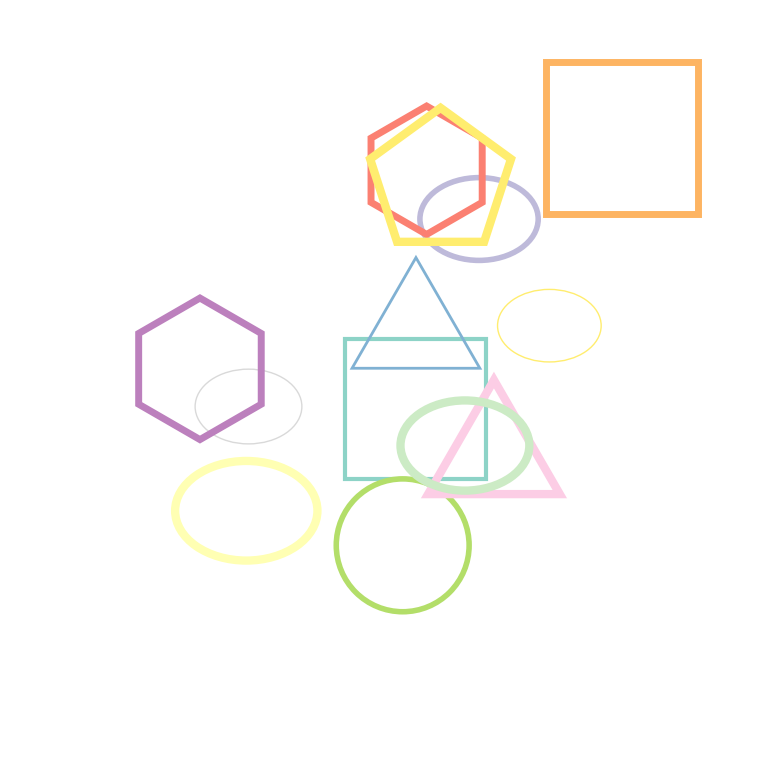[{"shape": "square", "thickness": 1.5, "radius": 0.46, "center": [0.54, 0.469]}, {"shape": "oval", "thickness": 3, "radius": 0.46, "center": [0.32, 0.337]}, {"shape": "oval", "thickness": 2, "radius": 0.38, "center": [0.622, 0.716]}, {"shape": "hexagon", "thickness": 2.5, "radius": 0.42, "center": [0.554, 0.779]}, {"shape": "triangle", "thickness": 1, "radius": 0.48, "center": [0.54, 0.57]}, {"shape": "square", "thickness": 2.5, "radius": 0.49, "center": [0.808, 0.821]}, {"shape": "circle", "thickness": 2, "radius": 0.43, "center": [0.523, 0.292]}, {"shape": "triangle", "thickness": 3, "radius": 0.49, "center": [0.641, 0.408]}, {"shape": "oval", "thickness": 0.5, "radius": 0.35, "center": [0.323, 0.472]}, {"shape": "hexagon", "thickness": 2.5, "radius": 0.46, "center": [0.26, 0.521]}, {"shape": "oval", "thickness": 3, "radius": 0.42, "center": [0.604, 0.421]}, {"shape": "oval", "thickness": 0.5, "radius": 0.34, "center": [0.713, 0.577]}, {"shape": "pentagon", "thickness": 3, "radius": 0.48, "center": [0.572, 0.764]}]